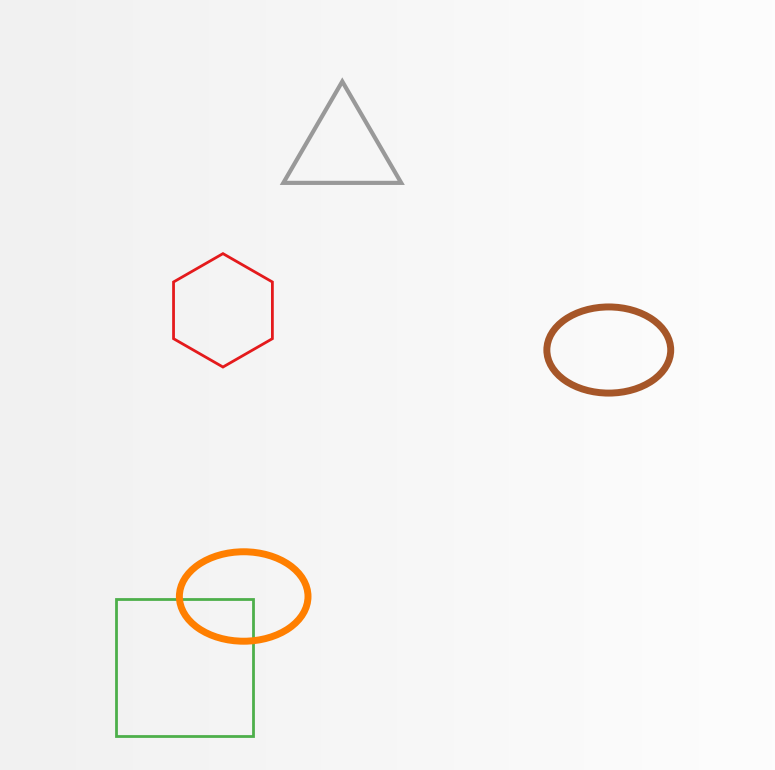[{"shape": "hexagon", "thickness": 1, "radius": 0.37, "center": [0.288, 0.597]}, {"shape": "square", "thickness": 1, "radius": 0.44, "center": [0.238, 0.133]}, {"shape": "oval", "thickness": 2.5, "radius": 0.41, "center": [0.314, 0.225]}, {"shape": "oval", "thickness": 2.5, "radius": 0.4, "center": [0.786, 0.545]}, {"shape": "triangle", "thickness": 1.5, "radius": 0.44, "center": [0.442, 0.806]}]